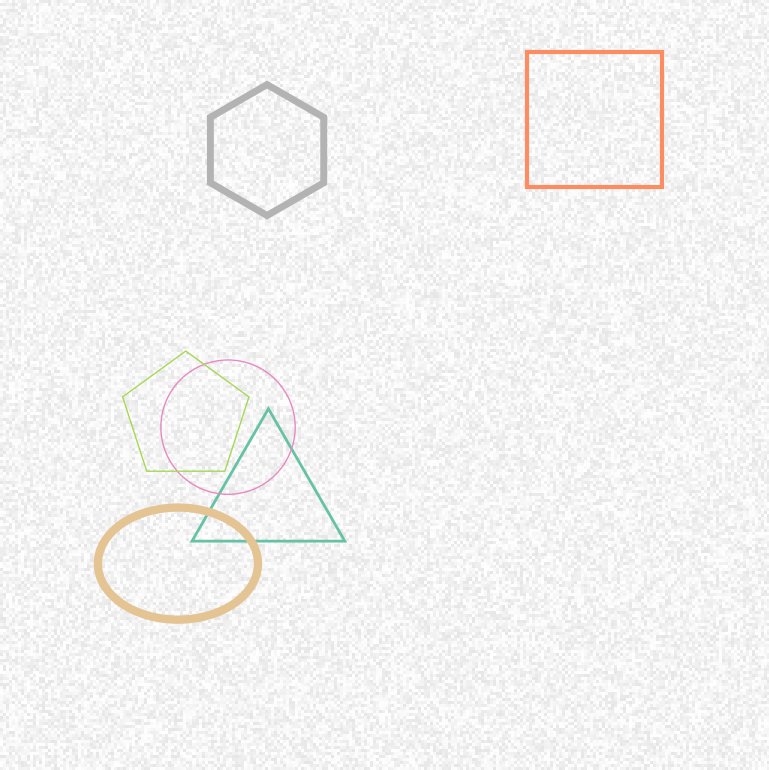[{"shape": "triangle", "thickness": 1, "radius": 0.57, "center": [0.349, 0.355]}, {"shape": "square", "thickness": 1.5, "radius": 0.44, "center": [0.772, 0.844]}, {"shape": "circle", "thickness": 0.5, "radius": 0.44, "center": [0.296, 0.445]}, {"shape": "pentagon", "thickness": 0.5, "radius": 0.43, "center": [0.241, 0.458]}, {"shape": "oval", "thickness": 3, "radius": 0.52, "center": [0.231, 0.268]}, {"shape": "hexagon", "thickness": 2.5, "radius": 0.43, "center": [0.347, 0.805]}]